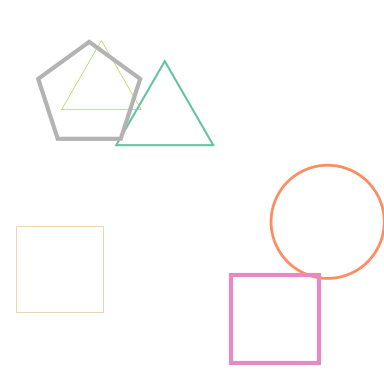[{"shape": "triangle", "thickness": 1.5, "radius": 0.73, "center": [0.428, 0.696]}, {"shape": "circle", "thickness": 2, "radius": 0.74, "center": [0.851, 0.424]}, {"shape": "square", "thickness": 3, "radius": 0.57, "center": [0.715, 0.17]}, {"shape": "triangle", "thickness": 0.5, "radius": 0.6, "center": [0.263, 0.775]}, {"shape": "square", "thickness": 0.5, "radius": 0.56, "center": [0.154, 0.301]}, {"shape": "pentagon", "thickness": 3, "radius": 0.7, "center": [0.232, 0.752]}]